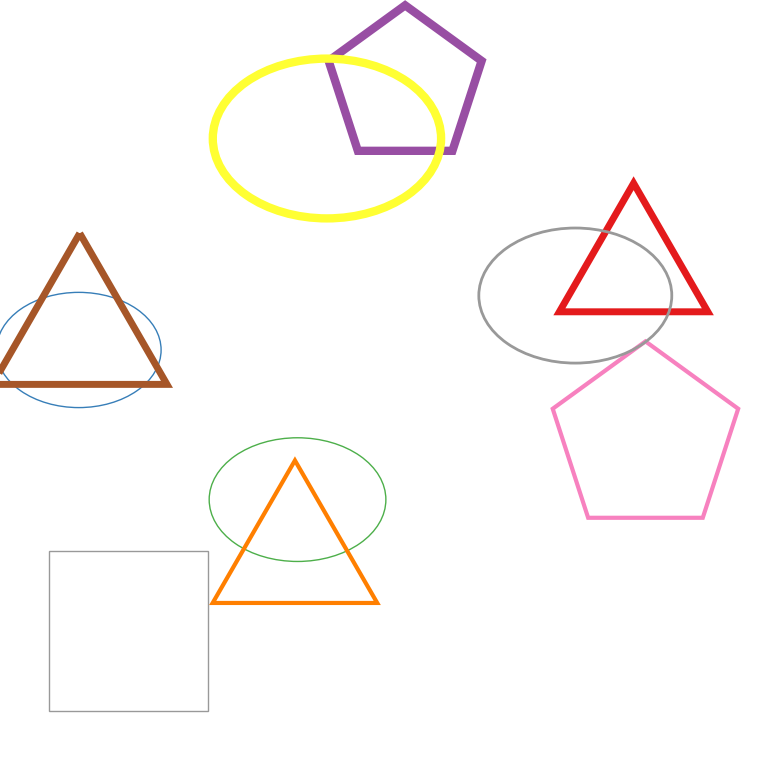[{"shape": "triangle", "thickness": 2.5, "radius": 0.56, "center": [0.823, 0.651]}, {"shape": "oval", "thickness": 0.5, "radius": 0.53, "center": [0.102, 0.545]}, {"shape": "oval", "thickness": 0.5, "radius": 0.57, "center": [0.386, 0.351]}, {"shape": "pentagon", "thickness": 3, "radius": 0.52, "center": [0.526, 0.889]}, {"shape": "triangle", "thickness": 1.5, "radius": 0.62, "center": [0.383, 0.279]}, {"shape": "oval", "thickness": 3, "radius": 0.74, "center": [0.425, 0.82]}, {"shape": "triangle", "thickness": 2.5, "radius": 0.65, "center": [0.104, 0.566]}, {"shape": "pentagon", "thickness": 1.5, "radius": 0.63, "center": [0.838, 0.43]}, {"shape": "oval", "thickness": 1, "radius": 0.63, "center": [0.747, 0.616]}, {"shape": "square", "thickness": 0.5, "radius": 0.52, "center": [0.166, 0.18]}]